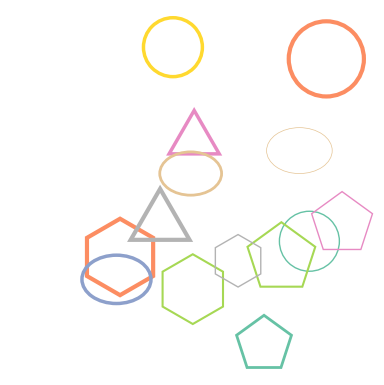[{"shape": "pentagon", "thickness": 2, "radius": 0.37, "center": [0.686, 0.106]}, {"shape": "circle", "thickness": 1, "radius": 0.39, "center": [0.804, 0.373]}, {"shape": "circle", "thickness": 3, "radius": 0.49, "center": [0.848, 0.847]}, {"shape": "hexagon", "thickness": 3, "radius": 0.5, "center": [0.312, 0.333]}, {"shape": "oval", "thickness": 2.5, "radius": 0.45, "center": [0.303, 0.274]}, {"shape": "triangle", "thickness": 2.5, "radius": 0.38, "center": [0.504, 0.638]}, {"shape": "pentagon", "thickness": 1, "radius": 0.42, "center": [0.888, 0.419]}, {"shape": "hexagon", "thickness": 1.5, "radius": 0.45, "center": [0.501, 0.249]}, {"shape": "pentagon", "thickness": 1.5, "radius": 0.46, "center": [0.731, 0.33]}, {"shape": "circle", "thickness": 2.5, "radius": 0.38, "center": [0.449, 0.877]}, {"shape": "oval", "thickness": 2, "radius": 0.4, "center": [0.495, 0.549]}, {"shape": "oval", "thickness": 0.5, "radius": 0.43, "center": [0.778, 0.609]}, {"shape": "triangle", "thickness": 3, "radius": 0.44, "center": [0.416, 0.421]}, {"shape": "hexagon", "thickness": 1, "radius": 0.34, "center": [0.618, 0.323]}]